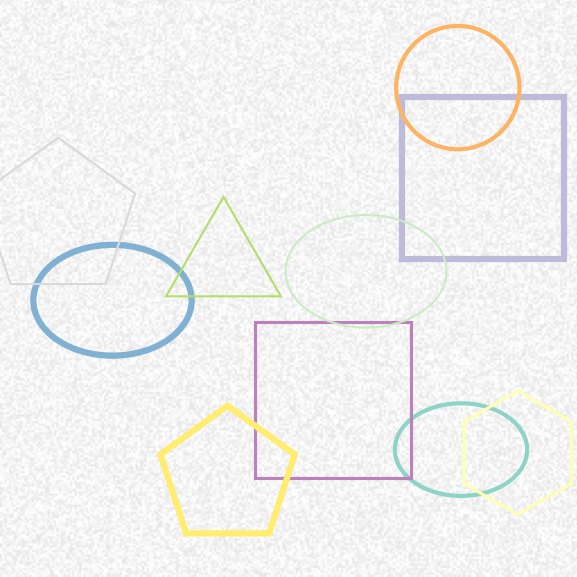[{"shape": "oval", "thickness": 2, "radius": 0.57, "center": [0.798, 0.221]}, {"shape": "hexagon", "thickness": 1.5, "radius": 0.54, "center": [0.896, 0.215]}, {"shape": "square", "thickness": 3, "radius": 0.7, "center": [0.837, 0.691]}, {"shape": "oval", "thickness": 3, "radius": 0.69, "center": [0.195, 0.479]}, {"shape": "circle", "thickness": 2, "radius": 0.53, "center": [0.793, 0.847]}, {"shape": "triangle", "thickness": 1, "radius": 0.57, "center": [0.387, 0.543]}, {"shape": "pentagon", "thickness": 1, "radius": 0.7, "center": [0.101, 0.621]}, {"shape": "square", "thickness": 1.5, "radius": 0.68, "center": [0.577, 0.306]}, {"shape": "oval", "thickness": 1, "radius": 0.7, "center": [0.634, 0.529]}, {"shape": "pentagon", "thickness": 3, "radius": 0.61, "center": [0.394, 0.174]}]